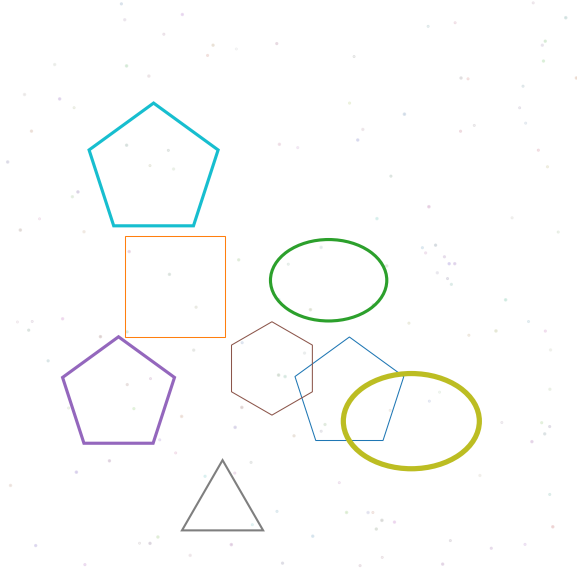[{"shape": "pentagon", "thickness": 0.5, "radius": 0.5, "center": [0.605, 0.316]}, {"shape": "square", "thickness": 0.5, "radius": 0.44, "center": [0.303, 0.503]}, {"shape": "oval", "thickness": 1.5, "radius": 0.5, "center": [0.569, 0.514]}, {"shape": "pentagon", "thickness": 1.5, "radius": 0.51, "center": [0.205, 0.314]}, {"shape": "hexagon", "thickness": 0.5, "radius": 0.4, "center": [0.471, 0.361]}, {"shape": "triangle", "thickness": 1, "radius": 0.41, "center": [0.385, 0.121]}, {"shape": "oval", "thickness": 2.5, "radius": 0.59, "center": [0.712, 0.27]}, {"shape": "pentagon", "thickness": 1.5, "radius": 0.59, "center": [0.266, 0.703]}]